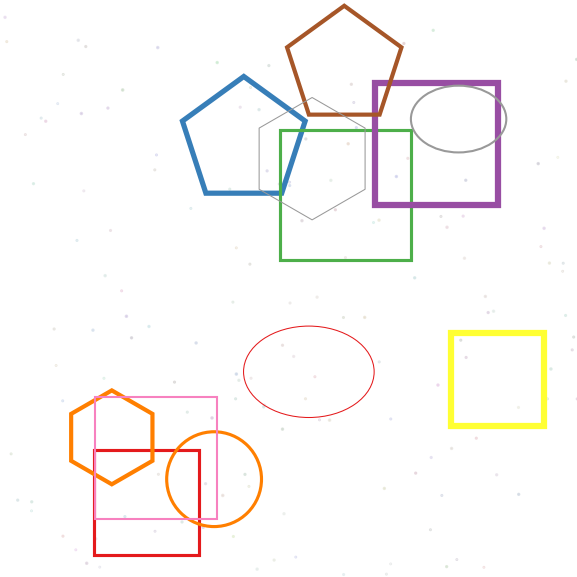[{"shape": "square", "thickness": 1.5, "radius": 0.45, "center": [0.254, 0.129]}, {"shape": "oval", "thickness": 0.5, "radius": 0.57, "center": [0.535, 0.355]}, {"shape": "pentagon", "thickness": 2.5, "radius": 0.56, "center": [0.422, 0.755]}, {"shape": "square", "thickness": 1.5, "radius": 0.57, "center": [0.599, 0.662]}, {"shape": "square", "thickness": 3, "radius": 0.53, "center": [0.756, 0.749]}, {"shape": "hexagon", "thickness": 2, "radius": 0.41, "center": [0.194, 0.242]}, {"shape": "circle", "thickness": 1.5, "radius": 0.41, "center": [0.371, 0.169]}, {"shape": "square", "thickness": 3, "radius": 0.4, "center": [0.861, 0.343]}, {"shape": "pentagon", "thickness": 2, "radius": 0.52, "center": [0.596, 0.885]}, {"shape": "square", "thickness": 1, "radius": 0.53, "center": [0.271, 0.206]}, {"shape": "hexagon", "thickness": 0.5, "radius": 0.53, "center": [0.54, 0.724]}, {"shape": "oval", "thickness": 1, "radius": 0.41, "center": [0.794, 0.793]}]